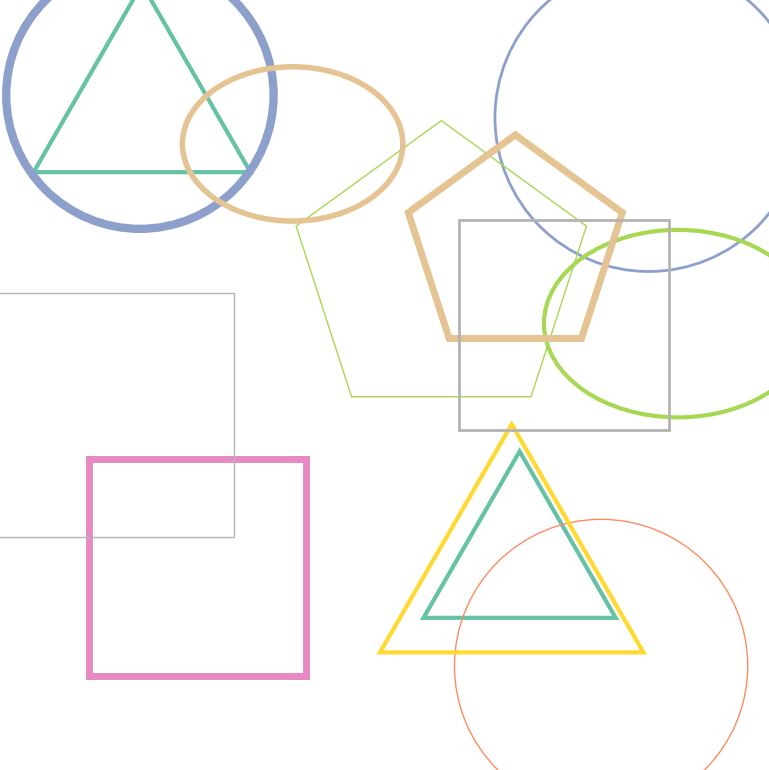[{"shape": "triangle", "thickness": 1.5, "radius": 0.81, "center": [0.184, 0.858]}, {"shape": "triangle", "thickness": 1.5, "radius": 0.72, "center": [0.675, 0.27]}, {"shape": "circle", "thickness": 0.5, "radius": 0.95, "center": [0.781, 0.135]}, {"shape": "circle", "thickness": 1, "radius": 1.0, "center": [0.843, 0.847]}, {"shape": "circle", "thickness": 3, "radius": 0.87, "center": [0.182, 0.876]}, {"shape": "square", "thickness": 2.5, "radius": 0.71, "center": [0.257, 0.263]}, {"shape": "pentagon", "thickness": 0.5, "radius": 0.99, "center": [0.573, 0.645]}, {"shape": "oval", "thickness": 1.5, "radius": 0.87, "center": [0.88, 0.58]}, {"shape": "triangle", "thickness": 1.5, "radius": 0.99, "center": [0.665, 0.252]}, {"shape": "oval", "thickness": 2, "radius": 0.72, "center": [0.38, 0.813]}, {"shape": "pentagon", "thickness": 2.5, "radius": 0.73, "center": [0.669, 0.679]}, {"shape": "square", "thickness": 1, "radius": 0.68, "center": [0.733, 0.578]}, {"shape": "square", "thickness": 0.5, "radius": 0.79, "center": [0.145, 0.461]}]